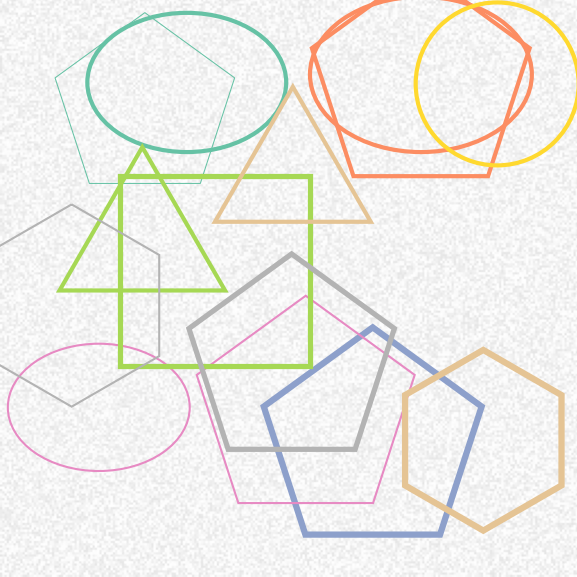[{"shape": "oval", "thickness": 2, "radius": 0.86, "center": [0.323, 0.856]}, {"shape": "pentagon", "thickness": 0.5, "radius": 0.82, "center": [0.251, 0.814]}, {"shape": "oval", "thickness": 2, "radius": 0.96, "center": [0.729, 0.87]}, {"shape": "pentagon", "thickness": 2, "radius": 0.99, "center": [0.729, 0.854]}, {"shape": "pentagon", "thickness": 3, "radius": 0.99, "center": [0.645, 0.234]}, {"shape": "pentagon", "thickness": 1, "radius": 0.99, "center": [0.529, 0.289]}, {"shape": "oval", "thickness": 1, "radius": 0.79, "center": [0.171, 0.294]}, {"shape": "square", "thickness": 2.5, "radius": 0.82, "center": [0.373, 0.53]}, {"shape": "triangle", "thickness": 2, "radius": 0.83, "center": [0.246, 0.579]}, {"shape": "circle", "thickness": 2, "radius": 0.71, "center": [0.861, 0.854]}, {"shape": "triangle", "thickness": 2, "radius": 0.78, "center": [0.507, 0.693]}, {"shape": "hexagon", "thickness": 3, "radius": 0.78, "center": [0.837, 0.237]}, {"shape": "pentagon", "thickness": 2.5, "radius": 0.94, "center": [0.505, 0.372]}, {"shape": "hexagon", "thickness": 1, "radius": 0.88, "center": [0.124, 0.47]}]